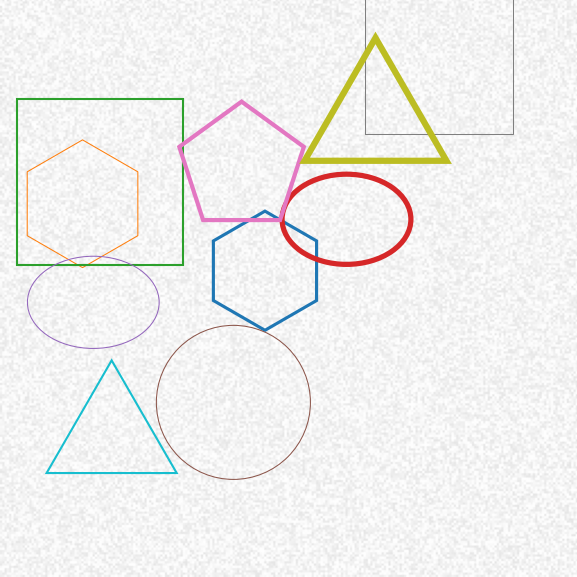[{"shape": "hexagon", "thickness": 1.5, "radius": 0.52, "center": [0.459, 0.53]}, {"shape": "hexagon", "thickness": 0.5, "radius": 0.55, "center": [0.143, 0.646]}, {"shape": "square", "thickness": 1, "radius": 0.72, "center": [0.173, 0.684]}, {"shape": "oval", "thickness": 2.5, "radius": 0.56, "center": [0.6, 0.619]}, {"shape": "oval", "thickness": 0.5, "radius": 0.57, "center": [0.162, 0.476]}, {"shape": "circle", "thickness": 0.5, "radius": 0.67, "center": [0.404, 0.302]}, {"shape": "pentagon", "thickness": 2, "radius": 0.57, "center": [0.418, 0.71]}, {"shape": "square", "thickness": 0.5, "radius": 0.64, "center": [0.761, 0.896]}, {"shape": "triangle", "thickness": 3, "radius": 0.71, "center": [0.65, 0.792]}, {"shape": "triangle", "thickness": 1, "radius": 0.65, "center": [0.193, 0.245]}]